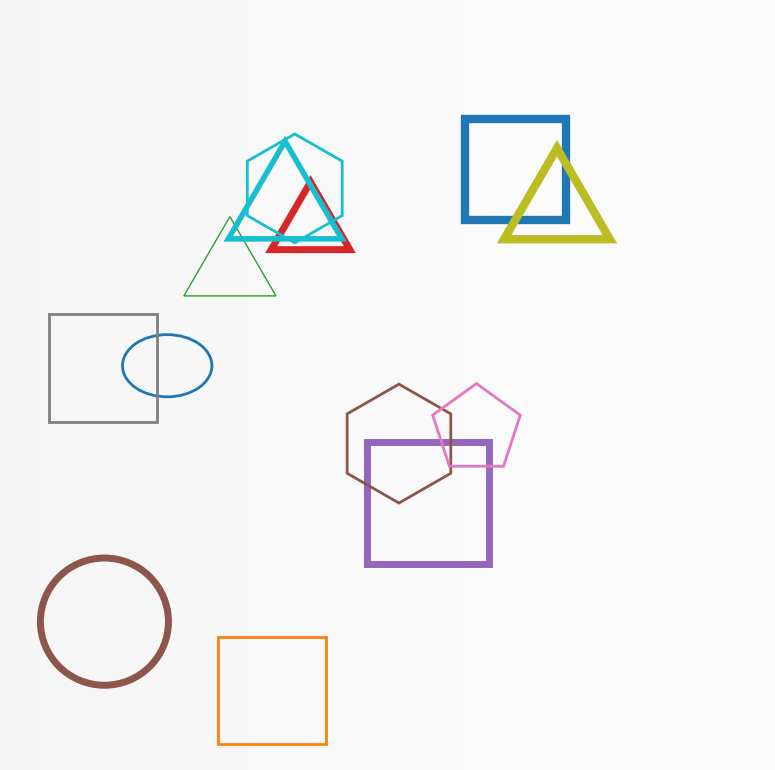[{"shape": "oval", "thickness": 1, "radius": 0.29, "center": [0.216, 0.525]}, {"shape": "square", "thickness": 3, "radius": 0.33, "center": [0.665, 0.78]}, {"shape": "square", "thickness": 1, "radius": 0.35, "center": [0.351, 0.103]}, {"shape": "triangle", "thickness": 0.5, "radius": 0.34, "center": [0.297, 0.65]}, {"shape": "triangle", "thickness": 2.5, "radius": 0.29, "center": [0.401, 0.705]}, {"shape": "square", "thickness": 2.5, "radius": 0.39, "center": [0.552, 0.347]}, {"shape": "circle", "thickness": 2.5, "radius": 0.41, "center": [0.135, 0.193]}, {"shape": "hexagon", "thickness": 1, "radius": 0.39, "center": [0.515, 0.424]}, {"shape": "pentagon", "thickness": 1, "radius": 0.3, "center": [0.615, 0.443]}, {"shape": "square", "thickness": 1, "radius": 0.35, "center": [0.133, 0.522]}, {"shape": "triangle", "thickness": 3, "radius": 0.39, "center": [0.719, 0.729]}, {"shape": "triangle", "thickness": 2, "radius": 0.42, "center": [0.368, 0.732]}, {"shape": "hexagon", "thickness": 1, "radius": 0.35, "center": [0.38, 0.755]}]